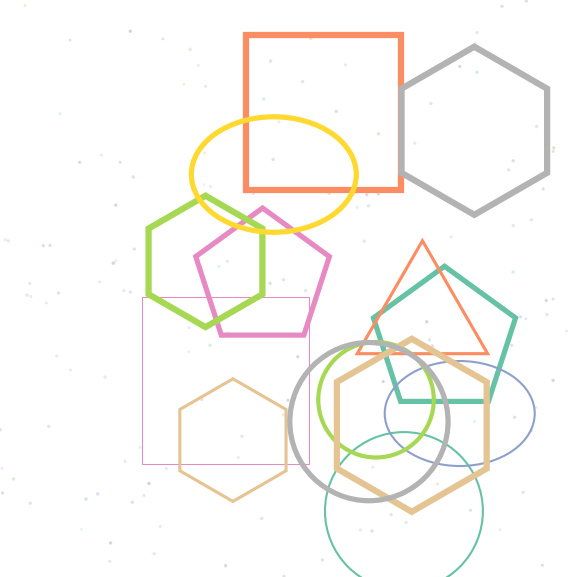[{"shape": "pentagon", "thickness": 2.5, "radius": 0.65, "center": [0.77, 0.409]}, {"shape": "circle", "thickness": 1, "radius": 0.68, "center": [0.699, 0.114]}, {"shape": "triangle", "thickness": 1.5, "radius": 0.65, "center": [0.731, 0.452]}, {"shape": "square", "thickness": 3, "radius": 0.67, "center": [0.56, 0.804]}, {"shape": "oval", "thickness": 1, "radius": 0.65, "center": [0.796, 0.283]}, {"shape": "pentagon", "thickness": 2.5, "radius": 0.61, "center": [0.455, 0.517]}, {"shape": "square", "thickness": 0.5, "radius": 0.73, "center": [0.391, 0.34]}, {"shape": "hexagon", "thickness": 3, "radius": 0.57, "center": [0.356, 0.546]}, {"shape": "circle", "thickness": 2, "radius": 0.5, "center": [0.651, 0.307]}, {"shape": "oval", "thickness": 2.5, "radius": 0.71, "center": [0.474, 0.697]}, {"shape": "hexagon", "thickness": 3, "radius": 0.75, "center": [0.713, 0.263]}, {"shape": "hexagon", "thickness": 1.5, "radius": 0.53, "center": [0.403, 0.237]}, {"shape": "hexagon", "thickness": 3, "radius": 0.73, "center": [0.821, 0.773]}, {"shape": "circle", "thickness": 2.5, "radius": 0.68, "center": [0.639, 0.269]}]